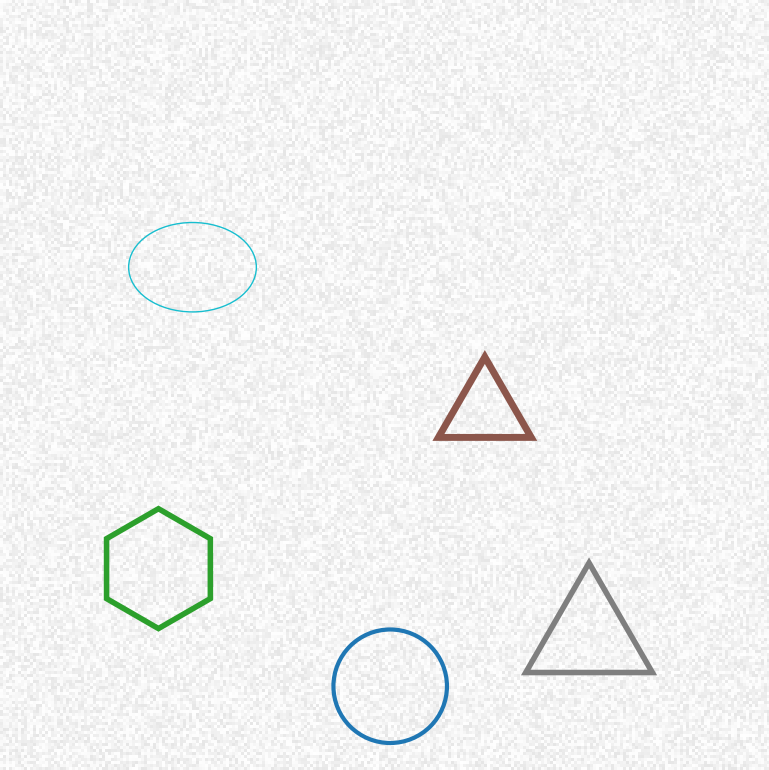[{"shape": "circle", "thickness": 1.5, "radius": 0.37, "center": [0.507, 0.109]}, {"shape": "hexagon", "thickness": 2, "radius": 0.39, "center": [0.206, 0.262]}, {"shape": "triangle", "thickness": 2.5, "radius": 0.35, "center": [0.63, 0.467]}, {"shape": "triangle", "thickness": 2, "radius": 0.47, "center": [0.765, 0.174]}, {"shape": "oval", "thickness": 0.5, "radius": 0.41, "center": [0.25, 0.653]}]